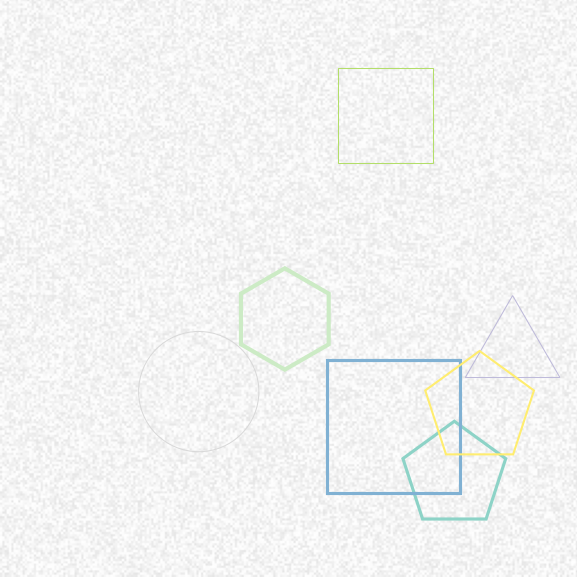[{"shape": "pentagon", "thickness": 1.5, "radius": 0.47, "center": [0.787, 0.176]}, {"shape": "triangle", "thickness": 0.5, "radius": 0.47, "center": [0.888, 0.393]}, {"shape": "square", "thickness": 1.5, "radius": 0.58, "center": [0.681, 0.261]}, {"shape": "square", "thickness": 0.5, "radius": 0.41, "center": [0.667, 0.799]}, {"shape": "circle", "thickness": 0.5, "radius": 0.52, "center": [0.344, 0.321]}, {"shape": "hexagon", "thickness": 2, "radius": 0.44, "center": [0.493, 0.447]}, {"shape": "pentagon", "thickness": 1, "radius": 0.49, "center": [0.83, 0.292]}]